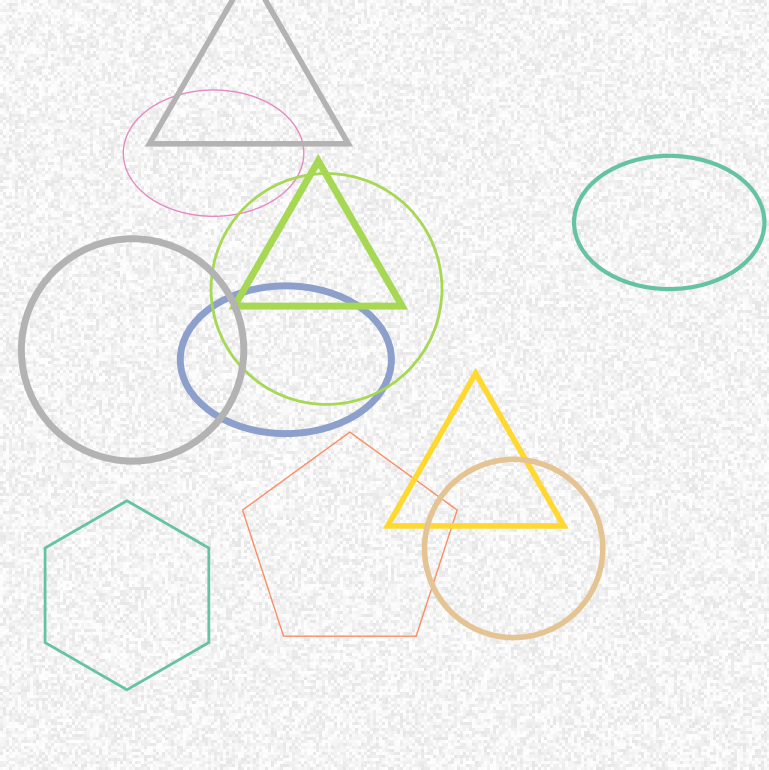[{"shape": "hexagon", "thickness": 1, "radius": 0.61, "center": [0.165, 0.227]}, {"shape": "oval", "thickness": 1.5, "radius": 0.62, "center": [0.869, 0.711]}, {"shape": "pentagon", "thickness": 0.5, "radius": 0.73, "center": [0.454, 0.292]}, {"shape": "oval", "thickness": 2.5, "radius": 0.69, "center": [0.371, 0.533]}, {"shape": "oval", "thickness": 0.5, "radius": 0.59, "center": [0.277, 0.801]}, {"shape": "triangle", "thickness": 2.5, "radius": 0.63, "center": [0.413, 0.665]}, {"shape": "circle", "thickness": 1, "radius": 0.75, "center": [0.424, 0.625]}, {"shape": "triangle", "thickness": 2, "radius": 0.66, "center": [0.618, 0.383]}, {"shape": "circle", "thickness": 2, "radius": 0.58, "center": [0.667, 0.288]}, {"shape": "triangle", "thickness": 2, "radius": 0.75, "center": [0.323, 0.888]}, {"shape": "circle", "thickness": 2.5, "radius": 0.72, "center": [0.172, 0.546]}]